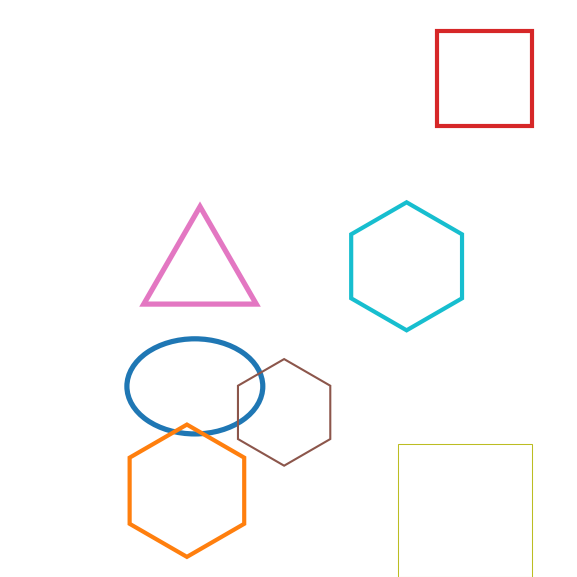[{"shape": "oval", "thickness": 2.5, "radius": 0.59, "center": [0.337, 0.33]}, {"shape": "hexagon", "thickness": 2, "radius": 0.57, "center": [0.324, 0.149]}, {"shape": "square", "thickness": 2, "radius": 0.41, "center": [0.838, 0.863]}, {"shape": "hexagon", "thickness": 1, "radius": 0.46, "center": [0.492, 0.285]}, {"shape": "triangle", "thickness": 2.5, "radius": 0.56, "center": [0.346, 0.529]}, {"shape": "square", "thickness": 0.5, "radius": 0.58, "center": [0.805, 0.115]}, {"shape": "hexagon", "thickness": 2, "radius": 0.55, "center": [0.704, 0.538]}]